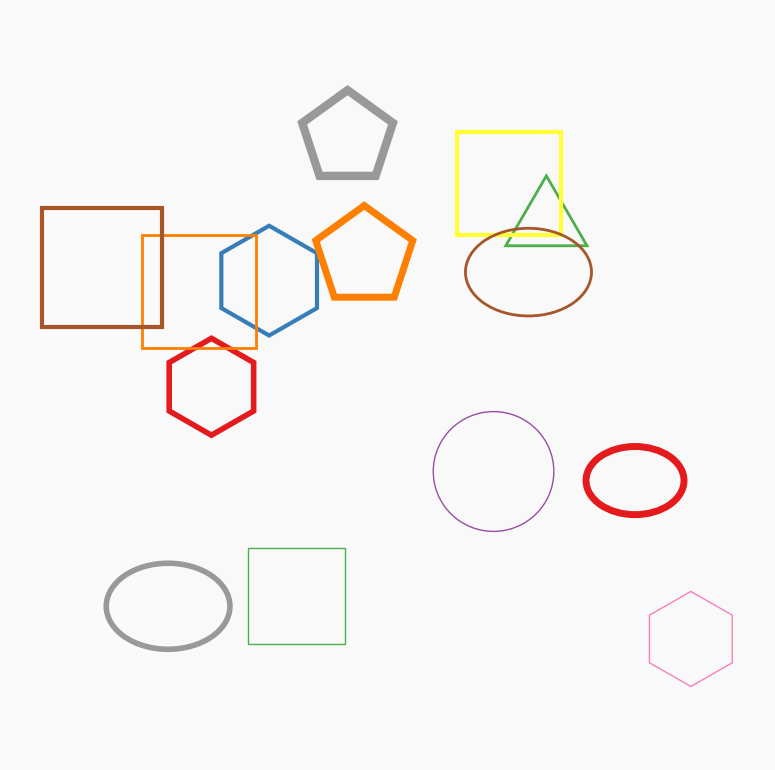[{"shape": "hexagon", "thickness": 2, "radius": 0.31, "center": [0.273, 0.498]}, {"shape": "oval", "thickness": 2.5, "radius": 0.32, "center": [0.819, 0.376]}, {"shape": "hexagon", "thickness": 1.5, "radius": 0.36, "center": [0.347, 0.636]}, {"shape": "triangle", "thickness": 1, "radius": 0.3, "center": [0.705, 0.711]}, {"shape": "square", "thickness": 0.5, "radius": 0.31, "center": [0.383, 0.226]}, {"shape": "circle", "thickness": 0.5, "radius": 0.39, "center": [0.637, 0.388]}, {"shape": "square", "thickness": 1, "radius": 0.37, "center": [0.257, 0.621]}, {"shape": "pentagon", "thickness": 2.5, "radius": 0.33, "center": [0.47, 0.667]}, {"shape": "square", "thickness": 1.5, "radius": 0.34, "center": [0.656, 0.762]}, {"shape": "oval", "thickness": 1, "radius": 0.41, "center": [0.682, 0.647]}, {"shape": "square", "thickness": 1.5, "radius": 0.39, "center": [0.132, 0.652]}, {"shape": "hexagon", "thickness": 0.5, "radius": 0.31, "center": [0.891, 0.17]}, {"shape": "pentagon", "thickness": 3, "radius": 0.31, "center": [0.448, 0.821]}, {"shape": "oval", "thickness": 2, "radius": 0.4, "center": [0.217, 0.213]}]